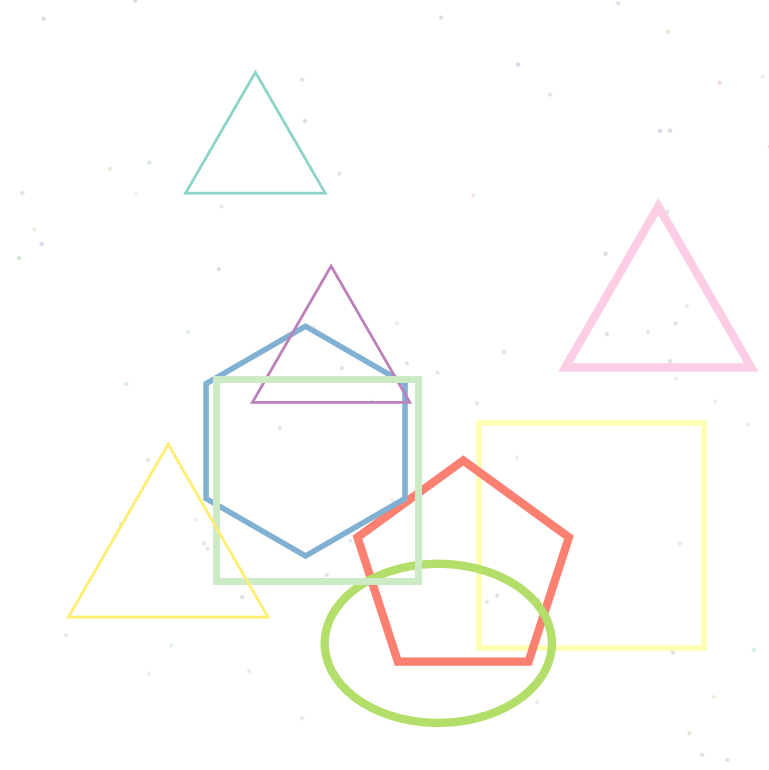[{"shape": "triangle", "thickness": 1, "radius": 0.52, "center": [0.332, 0.801]}, {"shape": "square", "thickness": 2, "radius": 0.73, "center": [0.768, 0.304]}, {"shape": "pentagon", "thickness": 3, "radius": 0.72, "center": [0.602, 0.258]}, {"shape": "hexagon", "thickness": 2, "radius": 0.75, "center": [0.397, 0.427]}, {"shape": "oval", "thickness": 3, "radius": 0.74, "center": [0.569, 0.164]}, {"shape": "triangle", "thickness": 3, "radius": 0.7, "center": [0.855, 0.593]}, {"shape": "triangle", "thickness": 1, "radius": 0.59, "center": [0.43, 0.536]}, {"shape": "square", "thickness": 2.5, "radius": 0.65, "center": [0.412, 0.376]}, {"shape": "triangle", "thickness": 1, "radius": 0.75, "center": [0.218, 0.273]}]